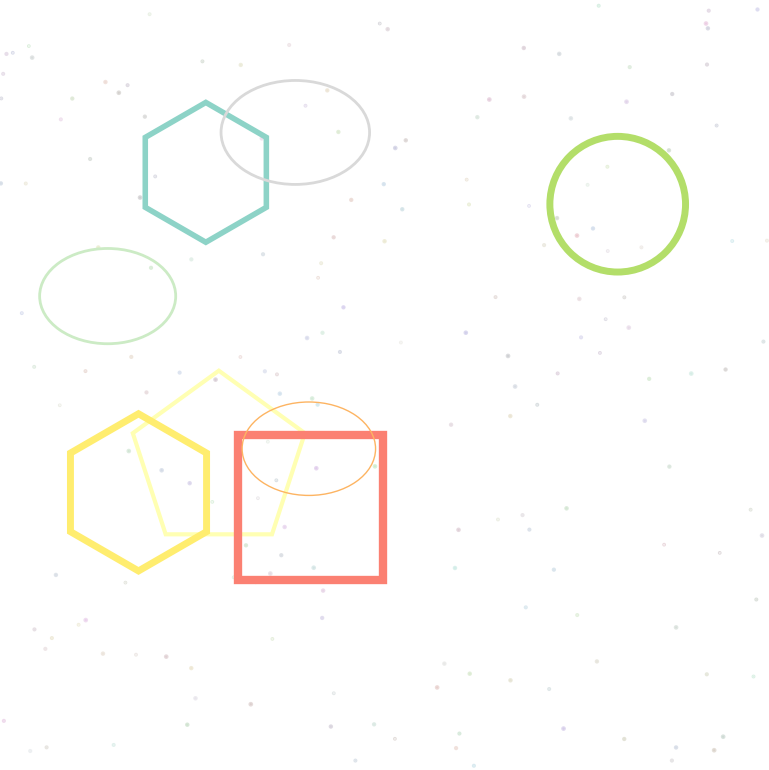[{"shape": "hexagon", "thickness": 2, "radius": 0.45, "center": [0.267, 0.776]}, {"shape": "pentagon", "thickness": 1.5, "radius": 0.59, "center": [0.284, 0.401]}, {"shape": "square", "thickness": 3, "radius": 0.47, "center": [0.404, 0.341]}, {"shape": "oval", "thickness": 0.5, "radius": 0.43, "center": [0.401, 0.417]}, {"shape": "circle", "thickness": 2.5, "radius": 0.44, "center": [0.802, 0.735]}, {"shape": "oval", "thickness": 1, "radius": 0.48, "center": [0.384, 0.828]}, {"shape": "oval", "thickness": 1, "radius": 0.44, "center": [0.14, 0.615]}, {"shape": "hexagon", "thickness": 2.5, "radius": 0.51, "center": [0.18, 0.361]}]